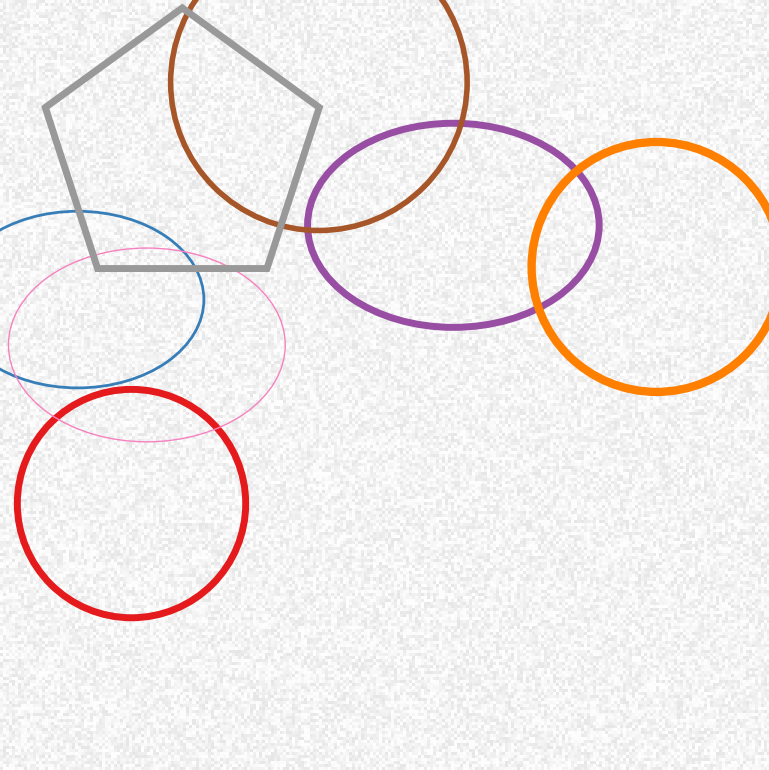[{"shape": "circle", "thickness": 2.5, "radius": 0.74, "center": [0.171, 0.346]}, {"shape": "oval", "thickness": 1, "radius": 0.82, "center": [0.101, 0.611]}, {"shape": "oval", "thickness": 2.5, "radius": 0.95, "center": [0.589, 0.707]}, {"shape": "circle", "thickness": 3, "radius": 0.81, "center": [0.853, 0.653]}, {"shape": "circle", "thickness": 2, "radius": 0.96, "center": [0.414, 0.893]}, {"shape": "oval", "thickness": 0.5, "radius": 0.9, "center": [0.191, 0.552]}, {"shape": "pentagon", "thickness": 2.5, "radius": 0.94, "center": [0.237, 0.803]}]